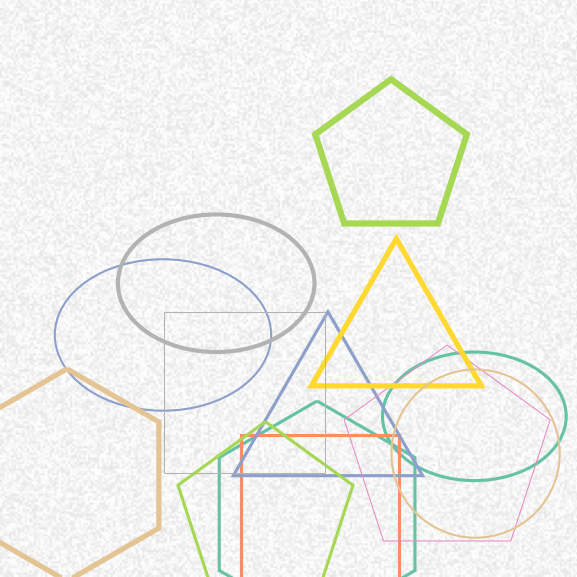[{"shape": "hexagon", "thickness": 1.5, "radius": 0.98, "center": [0.549, 0.109]}, {"shape": "oval", "thickness": 1.5, "radius": 0.8, "center": [0.821, 0.278]}, {"shape": "square", "thickness": 1.5, "radius": 0.68, "center": [0.554, 0.109]}, {"shape": "triangle", "thickness": 1.5, "radius": 0.95, "center": [0.568, 0.27]}, {"shape": "oval", "thickness": 1, "radius": 0.94, "center": [0.282, 0.419]}, {"shape": "pentagon", "thickness": 0.5, "radius": 0.94, "center": [0.774, 0.214]}, {"shape": "pentagon", "thickness": 1.5, "radius": 0.8, "center": [0.46, 0.11]}, {"shape": "pentagon", "thickness": 3, "radius": 0.69, "center": [0.677, 0.724]}, {"shape": "triangle", "thickness": 2.5, "radius": 0.85, "center": [0.686, 0.416]}, {"shape": "hexagon", "thickness": 2.5, "radius": 0.92, "center": [0.116, 0.177]}, {"shape": "circle", "thickness": 1, "radius": 0.73, "center": [0.823, 0.214]}, {"shape": "square", "thickness": 0.5, "radius": 0.7, "center": [0.424, 0.32]}, {"shape": "oval", "thickness": 2, "radius": 0.85, "center": [0.374, 0.509]}]